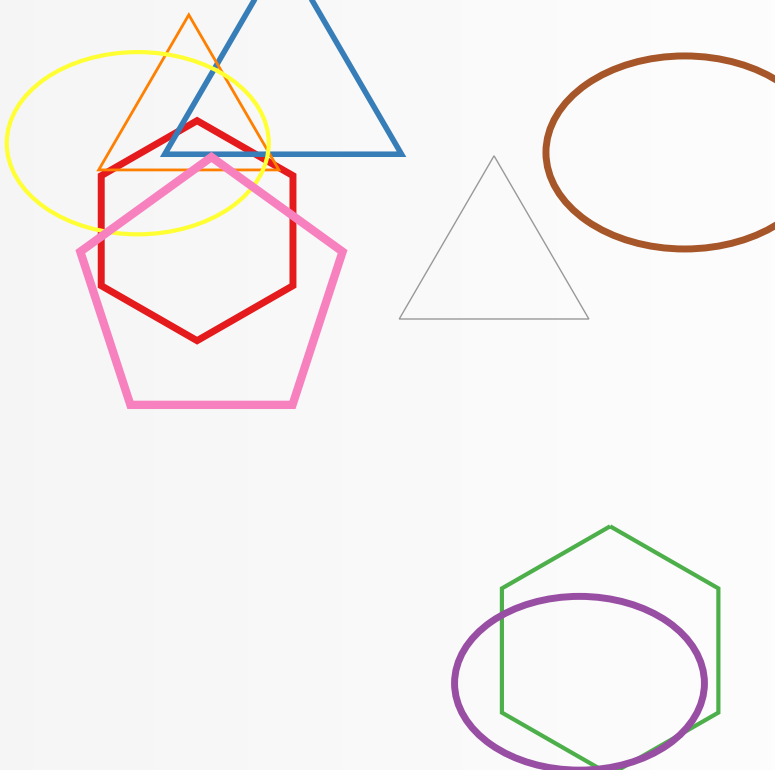[{"shape": "hexagon", "thickness": 2.5, "radius": 0.71, "center": [0.254, 0.7]}, {"shape": "triangle", "thickness": 2, "radius": 0.88, "center": [0.365, 0.888]}, {"shape": "hexagon", "thickness": 1.5, "radius": 0.81, "center": [0.787, 0.155]}, {"shape": "oval", "thickness": 2.5, "radius": 0.81, "center": [0.748, 0.113]}, {"shape": "triangle", "thickness": 1, "radius": 0.67, "center": [0.244, 0.846]}, {"shape": "oval", "thickness": 1.5, "radius": 0.85, "center": [0.178, 0.814]}, {"shape": "oval", "thickness": 2.5, "radius": 0.9, "center": [0.884, 0.802]}, {"shape": "pentagon", "thickness": 3, "radius": 0.89, "center": [0.273, 0.618]}, {"shape": "triangle", "thickness": 0.5, "radius": 0.71, "center": [0.637, 0.656]}]